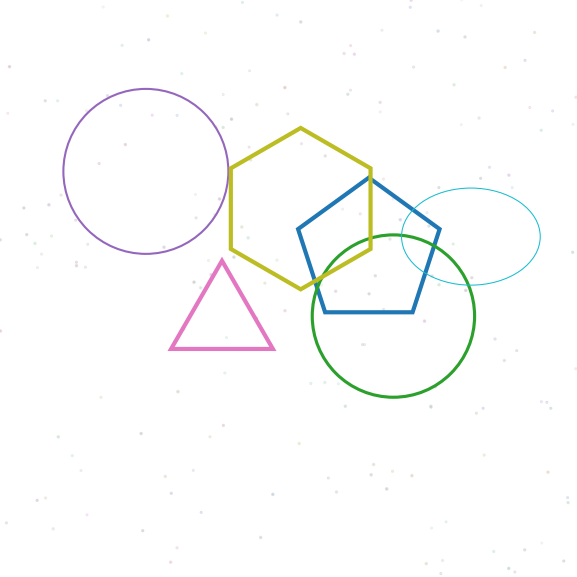[{"shape": "pentagon", "thickness": 2, "radius": 0.64, "center": [0.639, 0.563]}, {"shape": "circle", "thickness": 1.5, "radius": 0.7, "center": [0.681, 0.452]}, {"shape": "circle", "thickness": 1, "radius": 0.71, "center": [0.253, 0.702]}, {"shape": "triangle", "thickness": 2, "radius": 0.51, "center": [0.384, 0.446]}, {"shape": "hexagon", "thickness": 2, "radius": 0.7, "center": [0.521, 0.638]}, {"shape": "oval", "thickness": 0.5, "radius": 0.6, "center": [0.815, 0.589]}]